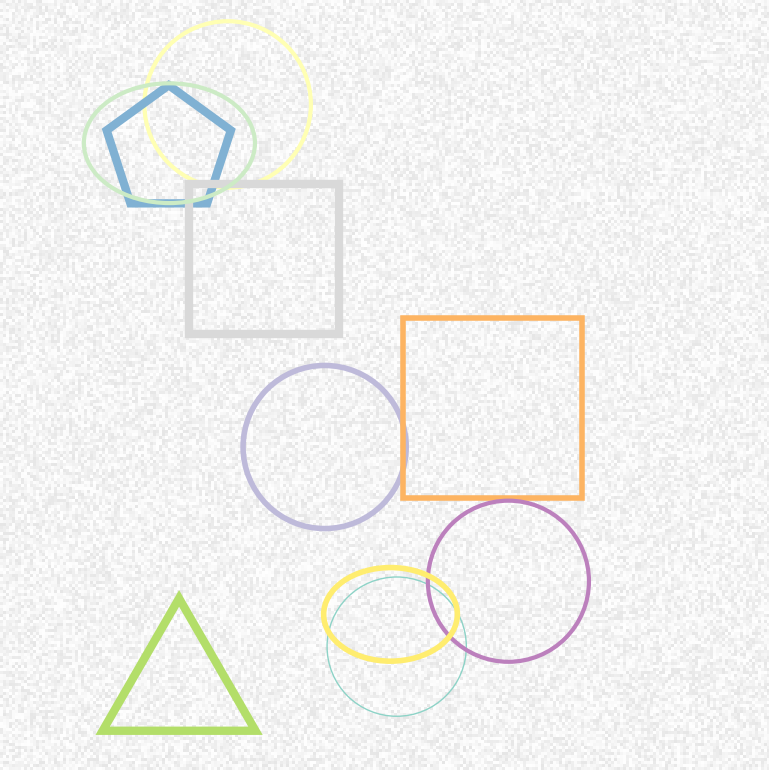[{"shape": "circle", "thickness": 0.5, "radius": 0.45, "center": [0.515, 0.16]}, {"shape": "circle", "thickness": 1.5, "radius": 0.54, "center": [0.296, 0.864]}, {"shape": "circle", "thickness": 2, "radius": 0.53, "center": [0.422, 0.419]}, {"shape": "pentagon", "thickness": 3, "radius": 0.42, "center": [0.219, 0.805]}, {"shape": "square", "thickness": 2, "radius": 0.58, "center": [0.64, 0.47]}, {"shape": "triangle", "thickness": 3, "radius": 0.57, "center": [0.233, 0.108]}, {"shape": "square", "thickness": 3, "radius": 0.49, "center": [0.343, 0.664]}, {"shape": "circle", "thickness": 1.5, "radius": 0.52, "center": [0.66, 0.245]}, {"shape": "oval", "thickness": 1.5, "radius": 0.56, "center": [0.22, 0.814]}, {"shape": "oval", "thickness": 2, "radius": 0.43, "center": [0.507, 0.202]}]